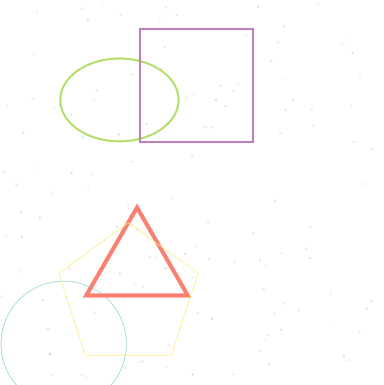[{"shape": "circle", "thickness": 0.5, "radius": 0.81, "center": [0.165, 0.107]}, {"shape": "triangle", "thickness": 3, "radius": 0.76, "center": [0.356, 0.309]}, {"shape": "oval", "thickness": 1.5, "radius": 0.77, "center": [0.31, 0.74]}, {"shape": "square", "thickness": 1.5, "radius": 0.73, "center": [0.51, 0.778]}, {"shape": "pentagon", "thickness": 0.5, "radius": 0.95, "center": [0.334, 0.231]}]